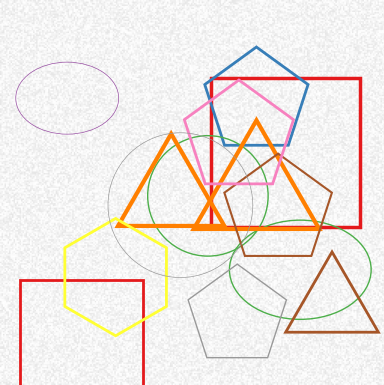[{"shape": "square", "thickness": 2, "radius": 0.8, "center": [0.211, 0.113]}, {"shape": "square", "thickness": 2.5, "radius": 0.97, "center": [0.741, 0.605]}, {"shape": "pentagon", "thickness": 2, "radius": 0.71, "center": [0.666, 0.737]}, {"shape": "oval", "thickness": 1, "radius": 0.92, "center": [0.78, 0.299]}, {"shape": "circle", "thickness": 1, "radius": 0.78, "center": [0.54, 0.491]}, {"shape": "oval", "thickness": 0.5, "radius": 0.67, "center": [0.175, 0.745]}, {"shape": "triangle", "thickness": 3, "radius": 0.94, "center": [0.666, 0.499]}, {"shape": "triangle", "thickness": 3, "radius": 0.8, "center": [0.445, 0.493]}, {"shape": "hexagon", "thickness": 2, "radius": 0.76, "center": [0.3, 0.28]}, {"shape": "triangle", "thickness": 2, "radius": 0.7, "center": [0.862, 0.207]}, {"shape": "pentagon", "thickness": 1.5, "radius": 0.73, "center": [0.722, 0.454]}, {"shape": "pentagon", "thickness": 2, "radius": 0.75, "center": [0.621, 0.643]}, {"shape": "circle", "thickness": 0.5, "radius": 0.94, "center": [0.469, 0.467]}, {"shape": "pentagon", "thickness": 1, "radius": 0.67, "center": [0.616, 0.18]}]